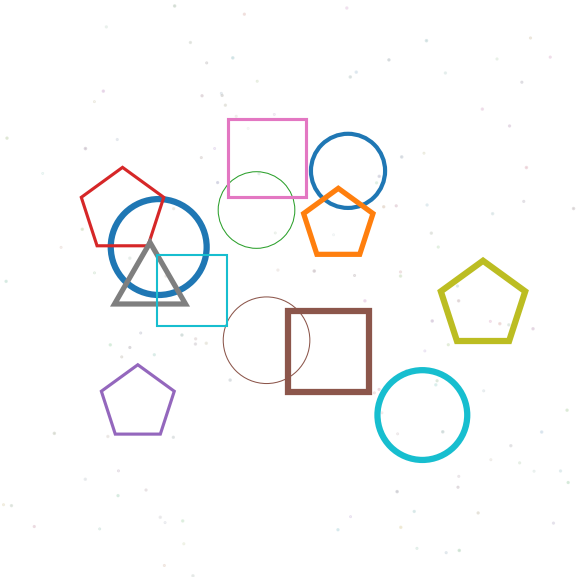[{"shape": "circle", "thickness": 3, "radius": 0.42, "center": [0.275, 0.571]}, {"shape": "circle", "thickness": 2, "radius": 0.32, "center": [0.603, 0.703]}, {"shape": "pentagon", "thickness": 2.5, "radius": 0.32, "center": [0.586, 0.61]}, {"shape": "circle", "thickness": 0.5, "radius": 0.33, "center": [0.444, 0.635]}, {"shape": "pentagon", "thickness": 1.5, "radius": 0.38, "center": [0.212, 0.634]}, {"shape": "pentagon", "thickness": 1.5, "radius": 0.33, "center": [0.239, 0.301]}, {"shape": "circle", "thickness": 0.5, "radius": 0.37, "center": [0.462, 0.41]}, {"shape": "square", "thickness": 3, "radius": 0.35, "center": [0.568, 0.39]}, {"shape": "square", "thickness": 1.5, "radius": 0.34, "center": [0.463, 0.725]}, {"shape": "triangle", "thickness": 2.5, "radius": 0.35, "center": [0.26, 0.508]}, {"shape": "pentagon", "thickness": 3, "radius": 0.38, "center": [0.836, 0.471]}, {"shape": "square", "thickness": 1, "radius": 0.31, "center": [0.333, 0.496]}, {"shape": "circle", "thickness": 3, "radius": 0.39, "center": [0.731, 0.28]}]